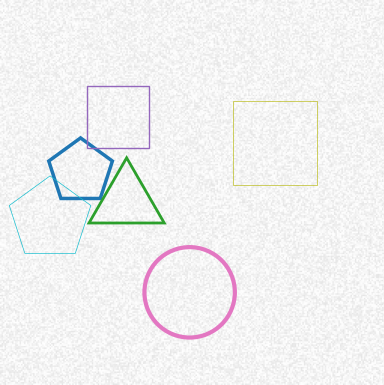[{"shape": "pentagon", "thickness": 2.5, "radius": 0.43, "center": [0.209, 0.555]}, {"shape": "triangle", "thickness": 2, "radius": 0.56, "center": [0.329, 0.477]}, {"shape": "square", "thickness": 1, "radius": 0.41, "center": [0.306, 0.696]}, {"shape": "circle", "thickness": 3, "radius": 0.59, "center": [0.493, 0.241]}, {"shape": "square", "thickness": 0.5, "radius": 0.55, "center": [0.714, 0.628]}, {"shape": "pentagon", "thickness": 0.5, "radius": 0.56, "center": [0.13, 0.432]}]